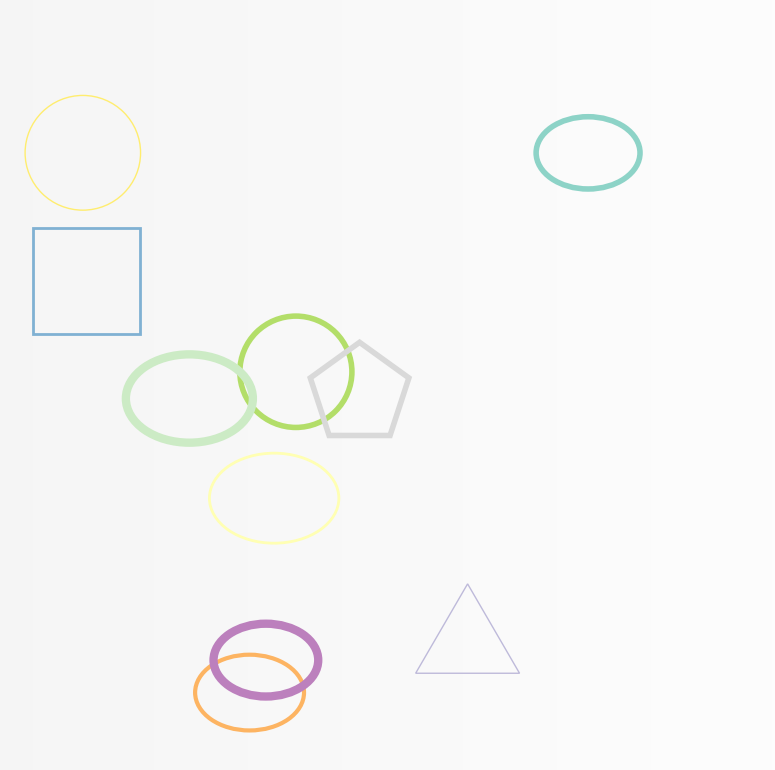[{"shape": "oval", "thickness": 2, "radius": 0.34, "center": [0.759, 0.801]}, {"shape": "oval", "thickness": 1, "radius": 0.42, "center": [0.354, 0.353]}, {"shape": "triangle", "thickness": 0.5, "radius": 0.39, "center": [0.603, 0.164]}, {"shape": "square", "thickness": 1, "radius": 0.35, "center": [0.112, 0.635]}, {"shape": "oval", "thickness": 1.5, "radius": 0.35, "center": [0.322, 0.101]}, {"shape": "circle", "thickness": 2, "radius": 0.36, "center": [0.382, 0.517]}, {"shape": "pentagon", "thickness": 2, "radius": 0.33, "center": [0.464, 0.489]}, {"shape": "oval", "thickness": 3, "radius": 0.34, "center": [0.343, 0.143]}, {"shape": "oval", "thickness": 3, "radius": 0.41, "center": [0.244, 0.482]}, {"shape": "circle", "thickness": 0.5, "radius": 0.37, "center": [0.107, 0.802]}]